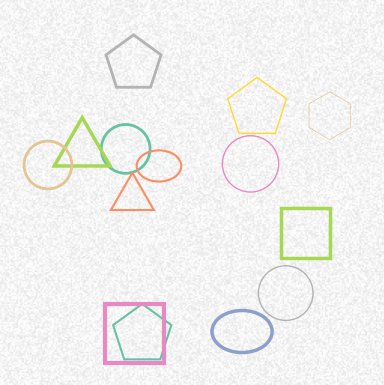[{"shape": "pentagon", "thickness": 1.5, "radius": 0.4, "center": [0.369, 0.131]}, {"shape": "circle", "thickness": 2, "radius": 0.32, "center": [0.326, 0.613]}, {"shape": "triangle", "thickness": 1.5, "radius": 0.32, "center": [0.344, 0.487]}, {"shape": "oval", "thickness": 1.5, "radius": 0.29, "center": [0.413, 0.569]}, {"shape": "oval", "thickness": 2.5, "radius": 0.39, "center": [0.629, 0.139]}, {"shape": "circle", "thickness": 1, "radius": 0.37, "center": [0.651, 0.574]}, {"shape": "square", "thickness": 3, "radius": 0.38, "center": [0.349, 0.134]}, {"shape": "triangle", "thickness": 2.5, "radius": 0.42, "center": [0.214, 0.611]}, {"shape": "square", "thickness": 2.5, "radius": 0.32, "center": [0.793, 0.395]}, {"shape": "pentagon", "thickness": 1, "radius": 0.4, "center": [0.668, 0.719]}, {"shape": "circle", "thickness": 2, "radius": 0.31, "center": [0.125, 0.571]}, {"shape": "hexagon", "thickness": 0.5, "radius": 0.31, "center": [0.856, 0.699]}, {"shape": "circle", "thickness": 1, "radius": 0.35, "center": [0.742, 0.239]}, {"shape": "pentagon", "thickness": 2, "radius": 0.38, "center": [0.347, 0.834]}]